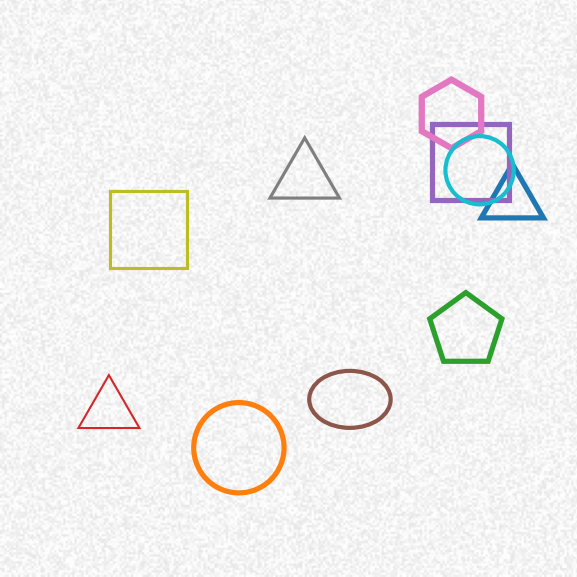[{"shape": "triangle", "thickness": 2.5, "radius": 0.31, "center": [0.887, 0.653]}, {"shape": "circle", "thickness": 2.5, "radius": 0.39, "center": [0.414, 0.224]}, {"shape": "pentagon", "thickness": 2.5, "radius": 0.33, "center": [0.807, 0.427]}, {"shape": "triangle", "thickness": 1, "radius": 0.31, "center": [0.189, 0.288]}, {"shape": "square", "thickness": 2.5, "radius": 0.33, "center": [0.815, 0.719]}, {"shape": "oval", "thickness": 2, "radius": 0.35, "center": [0.606, 0.308]}, {"shape": "hexagon", "thickness": 3, "radius": 0.3, "center": [0.782, 0.802]}, {"shape": "triangle", "thickness": 1.5, "radius": 0.35, "center": [0.528, 0.691]}, {"shape": "square", "thickness": 1.5, "radius": 0.33, "center": [0.258, 0.602]}, {"shape": "circle", "thickness": 2, "radius": 0.3, "center": [0.83, 0.704]}]